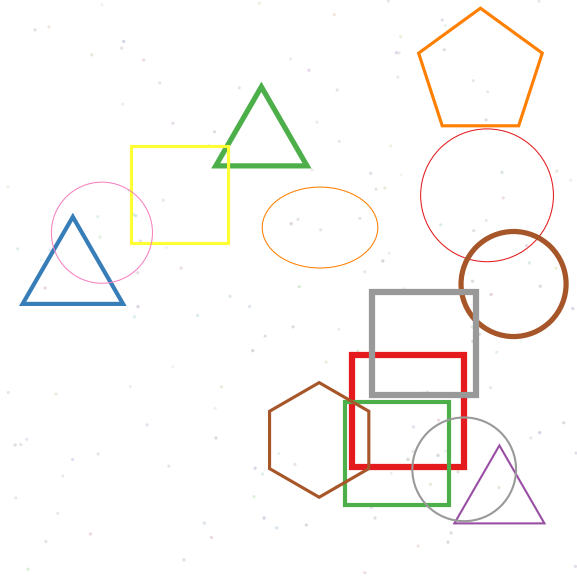[{"shape": "circle", "thickness": 0.5, "radius": 0.57, "center": [0.843, 0.661]}, {"shape": "square", "thickness": 3, "radius": 0.49, "center": [0.706, 0.287]}, {"shape": "triangle", "thickness": 2, "radius": 0.5, "center": [0.126, 0.523]}, {"shape": "triangle", "thickness": 2.5, "radius": 0.46, "center": [0.453, 0.758]}, {"shape": "square", "thickness": 2, "radius": 0.45, "center": [0.687, 0.214]}, {"shape": "triangle", "thickness": 1, "radius": 0.45, "center": [0.865, 0.138]}, {"shape": "oval", "thickness": 0.5, "radius": 0.5, "center": [0.554, 0.605]}, {"shape": "pentagon", "thickness": 1.5, "radius": 0.56, "center": [0.832, 0.872]}, {"shape": "square", "thickness": 1.5, "radius": 0.42, "center": [0.311, 0.662]}, {"shape": "circle", "thickness": 2.5, "radius": 0.45, "center": [0.889, 0.507]}, {"shape": "hexagon", "thickness": 1.5, "radius": 0.5, "center": [0.553, 0.237]}, {"shape": "circle", "thickness": 0.5, "radius": 0.44, "center": [0.177, 0.596]}, {"shape": "circle", "thickness": 1, "radius": 0.45, "center": [0.804, 0.186]}, {"shape": "square", "thickness": 3, "radius": 0.45, "center": [0.735, 0.404]}]